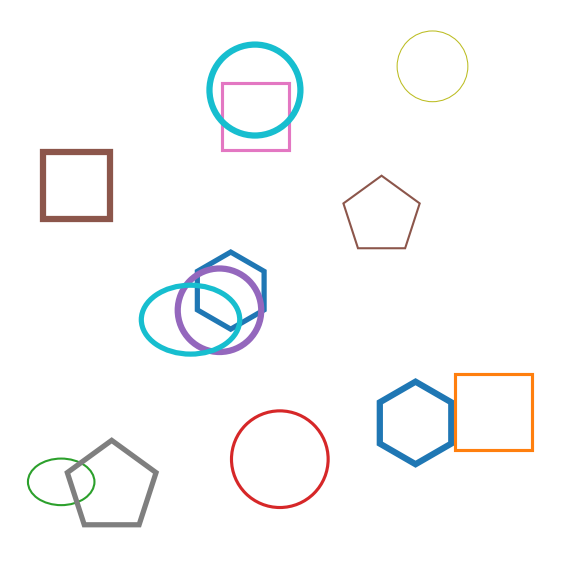[{"shape": "hexagon", "thickness": 3, "radius": 0.36, "center": [0.72, 0.267]}, {"shape": "hexagon", "thickness": 2.5, "radius": 0.33, "center": [0.4, 0.496]}, {"shape": "square", "thickness": 1.5, "radius": 0.33, "center": [0.854, 0.286]}, {"shape": "oval", "thickness": 1, "radius": 0.29, "center": [0.106, 0.165]}, {"shape": "circle", "thickness": 1.5, "radius": 0.42, "center": [0.485, 0.204]}, {"shape": "circle", "thickness": 3, "radius": 0.36, "center": [0.38, 0.462]}, {"shape": "square", "thickness": 3, "radius": 0.29, "center": [0.132, 0.678]}, {"shape": "pentagon", "thickness": 1, "radius": 0.35, "center": [0.661, 0.625]}, {"shape": "square", "thickness": 1.5, "radius": 0.29, "center": [0.443, 0.797]}, {"shape": "pentagon", "thickness": 2.5, "radius": 0.4, "center": [0.193, 0.156]}, {"shape": "circle", "thickness": 0.5, "radius": 0.31, "center": [0.749, 0.884]}, {"shape": "oval", "thickness": 2.5, "radius": 0.43, "center": [0.33, 0.446]}, {"shape": "circle", "thickness": 3, "radius": 0.39, "center": [0.441, 0.843]}]